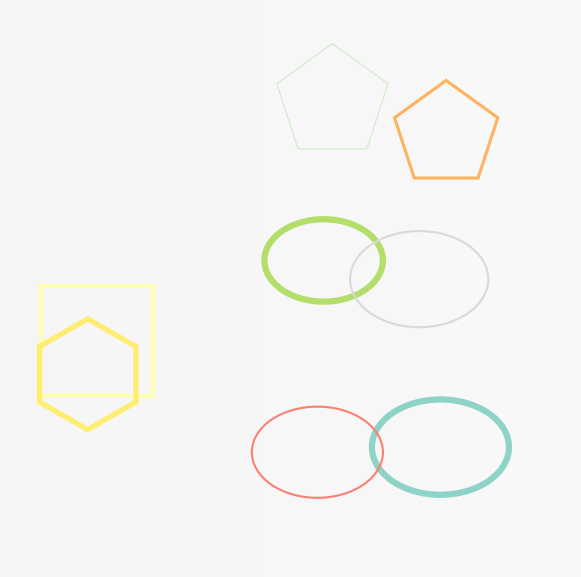[{"shape": "oval", "thickness": 3, "radius": 0.59, "center": [0.758, 0.225]}, {"shape": "square", "thickness": 2, "radius": 0.48, "center": [0.167, 0.409]}, {"shape": "oval", "thickness": 1, "radius": 0.56, "center": [0.546, 0.216]}, {"shape": "pentagon", "thickness": 1.5, "radius": 0.47, "center": [0.768, 0.766]}, {"shape": "oval", "thickness": 3, "radius": 0.51, "center": [0.557, 0.548]}, {"shape": "oval", "thickness": 1, "radius": 0.59, "center": [0.721, 0.516]}, {"shape": "pentagon", "thickness": 0.5, "radius": 0.5, "center": [0.572, 0.823]}, {"shape": "hexagon", "thickness": 2.5, "radius": 0.48, "center": [0.151, 0.351]}]